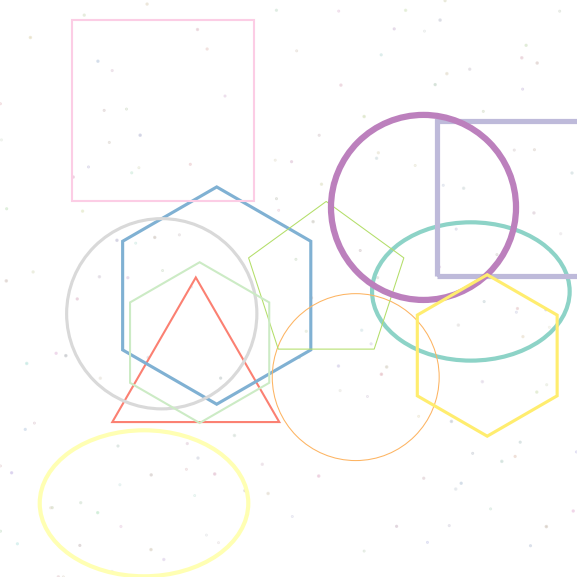[{"shape": "oval", "thickness": 2, "radius": 0.86, "center": [0.815, 0.494]}, {"shape": "oval", "thickness": 2, "radius": 0.9, "center": [0.249, 0.128]}, {"shape": "square", "thickness": 2.5, "radius": 0.67, "center": [0.891, 0.655]}, {"shape": "triangle", "thickness": 1, "radius": 0.83, "center": [0.339, 0.352]}, {"shape": "hexagon", "thickness": 1.5, "radius": 0.94, "center": [0.375, 0.487]}, {"shape": "circle", "thickness": 0.5, "radius": 0.72, "center": [0.616, 0.346]}, {"shape": "pentagon", "thickness": 0.5, "radius": 0.71, "center": [0.565, 0.509]}, {"shape": "square", "thickness": 1, "radius": 0.79, "center": [0.283, 0.808]}, {"shape": "circle", "thickness": 1.5, "radius": 0.82, "center": [0.28, 0.456]}, {"shape": "circle", "thickness": 3, "radius": 0.8, "center": [0.733, 0.64]}, {"shape": "hexagon", "thickness": 1, "radius": 0.7, "center": [0.346, 0.406]}, {"shape": "hexagon", "thickness": 1.5, "radius": 0.7, "center": [0.844, 0.384]}]